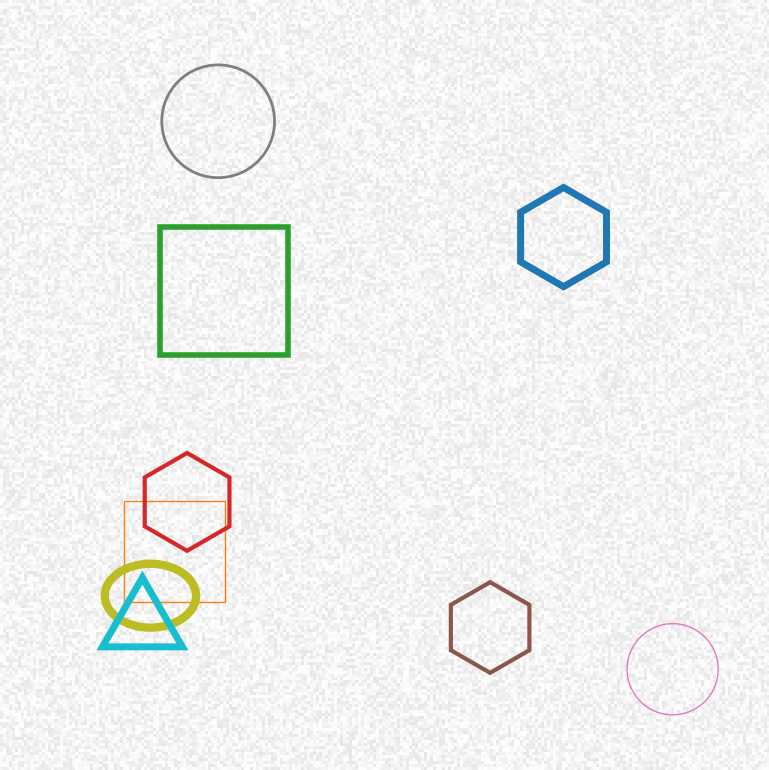[{"shape": "hexagon", "thickness": 2.5, "radius": 0.32, "center": [0.732, 0.692]}, {"shape": "square", "thickness": 0.5, "radius": 0.33, "center": [0.226, 0.284]}, {"shape": "square", "thickness": 2, "radius": 0.42, "center": [0.291, 0.622]}, {"shape": "hexagon", "thickness": 1.5, "radius": 0.32, "center": [0.243, 0.348]}, {"shape": "hexagon", "thickness": 1.5, "radius": 0.29, "center": [0.637, 0.185]}, {"shape": "circle", "thickness": 0.5, "radius": 0.3, "center": [0.874, 0.131]}, {"shape": "circle", "thickness": 1, "radius": 0.37, "center": [0.283, 0.842]}, {"shape": "oval", "thickness": 3, "radius": 0.3, "center": [0.195, 0.226]}, {"shape": "triangle", "thickness": 2.5, "radius": 0.3, "center": [0.185, 0.19]}]